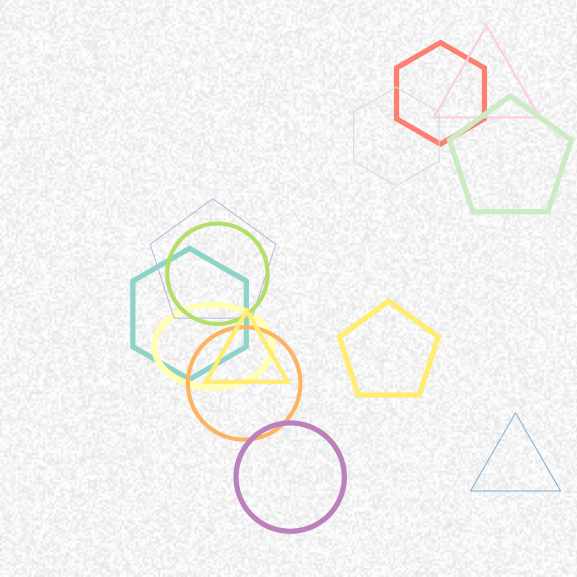[{"shape": "hexagon", "thickness": 2.5, "radius": 0.57, "center": [0.328, 0.456]}, {"shape": "oval", "thickness": 3, "radius": 0.51, "center": [0.369, 0.4]}, {"shape": "pentagon", "thickness": 0.5, "radius": 0.57, "center": [0.369, 0.541]}, {"shape": "hexagon", "thickness": 2.5, "radius": 0.44, "center": [0.763, 0.837]}, {"shape": "triangle", "thickness": 0.5, "radius": 0.45, "center": [0.893, 0.194]}, {"shape": "circle", "thickness": 2, "radius": 0.49, "center": [0.423, 0.335]}, {"shape": "circle", "thickness": 2, "radius": 0.43, "center": [0.376, 0.525]}, {"shape": "triangle", "thickness": 1, "radius": 0.53, "center": [0.843, 0.849]}, {"shape": "hexagon", "thickness": 0.5, "radius": 0.43, "center": [0.686, 0.763]}, {"shape": "circle", "thickness": 2.5, "radius": 0.47, "center": [0.503, 0.173]}, {"shape": "pentagon", "thickness": 2.5, "radius": 0.55, "center": [0.884, 0.722]}, {"shape": "pentagon", "thickness": 2.5, "radius": 0.45, "center": [0.673, 0.388]}, {"shape": "triangle", "thickness": 2, "radius": 0.41, "center": [0.427, 0.379]}]